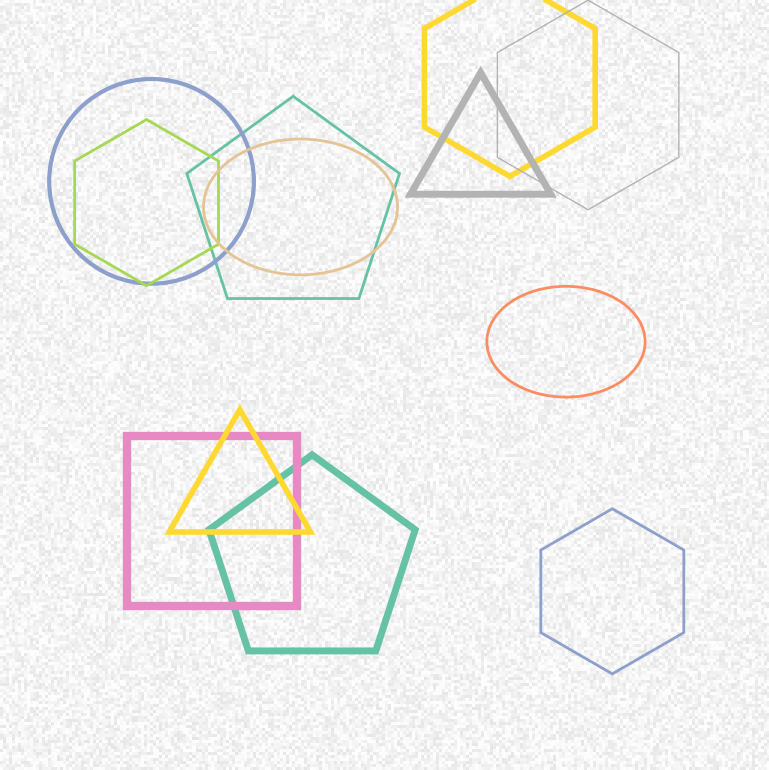[{"shape": "pentagon", "thickness": 2.5, "radius": 0.7, "center": [0.405, 0.269]}, {"shape": "pentagon", "thickness": 1, "radius": 0.73, "center": [0.381, 0.73]}, {"shape": "oval", "thickness": 1, "radius": 0.51, "center": [0.735, 0.556]}, {"shape": "hexagon", "thickness": 1, "radius": 0.54, "center": [0.795, 0.232]}, {"shape": "circle", "thickness": 1.5, "radius": 0.66, "center": [0.197, 0.764]}, {"shape": "square", "thickness": 3, "radius": 0.55, "center": [0.275, 0.324]}, {"shape": "hexagon", "thickness": 1, "radius": 0.54, "center": [0.19, 0.737]}, {"shape": "hexagon", "thickness": 2, "radius": 0.64, "center": [0.662, 0.899]}, {"shape": "triangle", "thickness": 2, "radius": 0.53, "center": [0.311, 0.362]}, {"shape": "oval", "thickness": 1, "radius": 0.63, "center": [0.39, 0.731]}, {"shape": "hexagon", "thickness": 0.5, "radius": 0.68, "center": [0.764, 0.864]}, {"shape": "triangle", "thickness": 2.5, "radius": 0.53, "center": [0.624, 0.8]}]